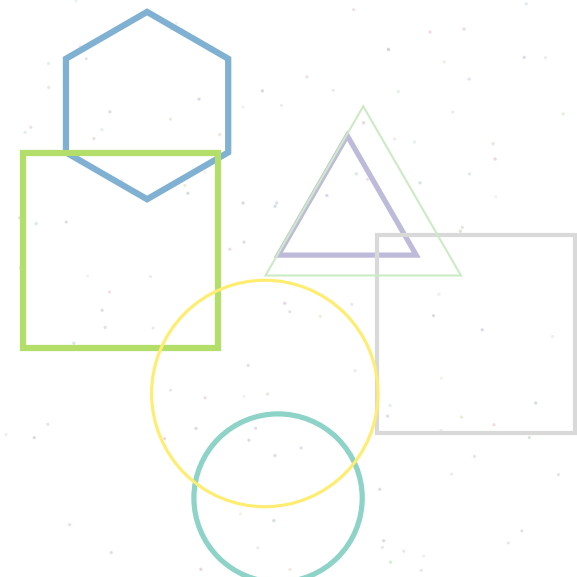[{"shape": "circle", "thickness": 2.5, "radius": 0.73, "center": [0.482, 0.137]}, {"shape": "triangle", "thickness": 2.5, "radius": 0.69, "center": [0.601, 0.626]}, {"shape": "hexagon", "thickness": 3, "radius": 0.81, "center": [0.255, 0.816]}, {"shape": "square", "thickness": 3, "radius": 0.84, "center": [0.209, 0.566]}, {"shape": "square", "thickness": 2, "radius": 0.85, "center": [0.824, 0.421]}, {"shape": "triangle", "thickness": 1, "radius": 0.98, "center": [0.629, 0.62]}, {"shape": "circle", "thickness": 1.5, "radius": 0.98, "center": [0.459, 0.318]}]